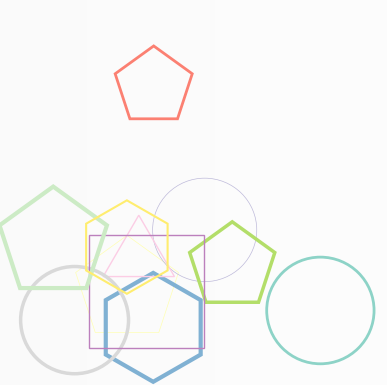[{"shape": "circle", "thickness": 2, "radius": 0.69, "center": [0.827, 0.194]}, {"shape": "pentagon", "thickness": 0.5, "radius": 0.7, "center": [0.328, 0.249]}, {"shape": "circle", "thickness": 0.5, "radius": 0.67, "center": [0.528, 0.403]}, {"shape": "pentagon", "thickness": 2, "radius": 0.52, "center": [0.397, 0.776]}, {"shape": "hexagon", "thickness": 3, "radius": 0.71, "center": [0.395, 0.15]}, {"shape": "pentagon", "thickness": 2.5, "radius": 0.58, "center": [0.599, 0.308]}, {"shape": "triangle", "thickness": 1, "radius": 0.53, "center": [0.358, 0.335]}, {"shape": "circle", "thickness": 2.5, "radius": 0.7, "center": [0.192, 0.169]}, {"shape": "square", "thickness": 1, "radius": 0.74, "center": [0.377, 0.243]}, {"shape": "pentagon", "thickness": 3, "radius": 0.73, "center": [0.137, 0.37]}, {"shape": "hexagon", "thickness": 1.5, "radius": 0.61, "center": [0.327, 0.358]}]